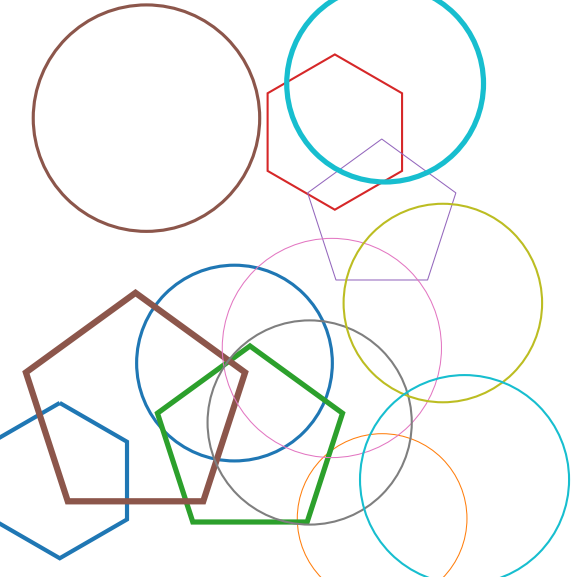[{"shape": "circle", "thickness": 1.5, "radius": 0.85, "center": [0.406, 0.37]}, {"shape": "hexagon", "thickness": 2, "radius": 0.67, "center": [0.103, 0.167]}, {"shape": "circle", "thickness": 0.5, "radius": 0.73, "center": [0.662, 0.101]}, {"shape": "pentagon", "thickness": 2.5, "radius": 0.84, "center": [0.433, 0.232]}, {"shape": "hexagon", "thickness": 1, "radius": 0.67, "center": [0.58, 0.77]}, {"shape": "pentagon", "thickness": 0.5, "radius": 0.67, "center": [0.661, 0.623]}, {"shape": "circle", "thickness": 1.5, "radius": 0.98, "center": [0.254, 0.795]}, {"shape": "pentagon", "thickness": 3, "radius": 1.0, "center": [0.235, 0.293]}, {"shape": "circle", "thickness": 0.5, "radius": 0.95, "center": [0.575, 0.397]}, {"shape": "circle", "thickness": 1, "radius": 0.88, "center": [0.536, 0.268]}, {"shape": "circle", "thickness": 1, "radius": 0.86, "center": [0.767, 0.474]}, {"shape": "circle", "thickness": 1, "radius": 0.9, "center": [0.804, 0.169]}, {"shape": "circle", "thickness": 2.5, "radius": 0.85, "center": [0.667, 0.854]}]